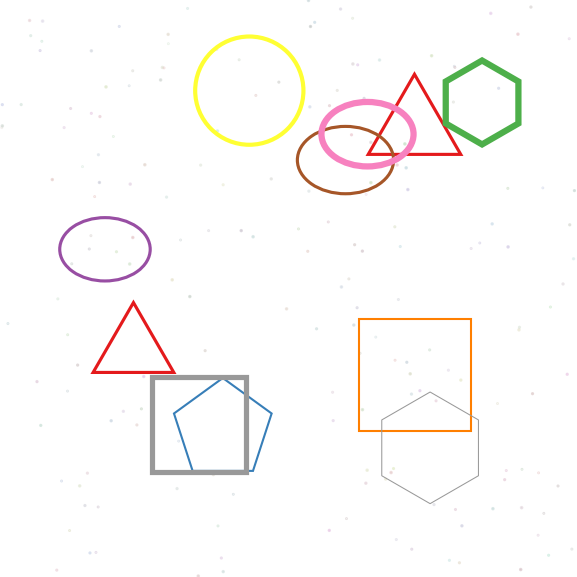[{"shape": "triangle", "thickness": 1.5, "radius": 0.4, "center": [0.231, 0.395]}, {"shape": "triangle", "thickness": 1.5, "radius": 0.46, "center": [0.718, 0.778]}, {"shape": "pentagon", "thickness": 1, "radius": 0.44, "center": [0.386, 0.256]}, {"shape": "hexagon", "thickness": 3, "radius": 0.36, "center": [0.835, 0.822]}, {"shape": "oval", "thickness": 1.5, "radius": 0.39, "center": [0.182, 0.567]}, {"shape": "square", "thickness": 1, "radius": 0.48, "center": [0.719, 0.35]}, {"shape": "circle", "thickness": 2, "radius": 0.47, "center": [0.432, 0.842]}, {"shape": "oval", "thickness": 1.5, "radius": 0.42, "center": [0.598, 0.722]}, {"shape": "oval", "thickness": 3, "radius": 0.4, "center": [0.636, 0.767]}, {"shape": "hexagon", "thickness": 0.5, "radius": 0.48, "center": [0.745, 0.224]}, {"shape": "square", "thickness": 2.5, "radius": 0.41, "center": [0.345, 0.264]}]